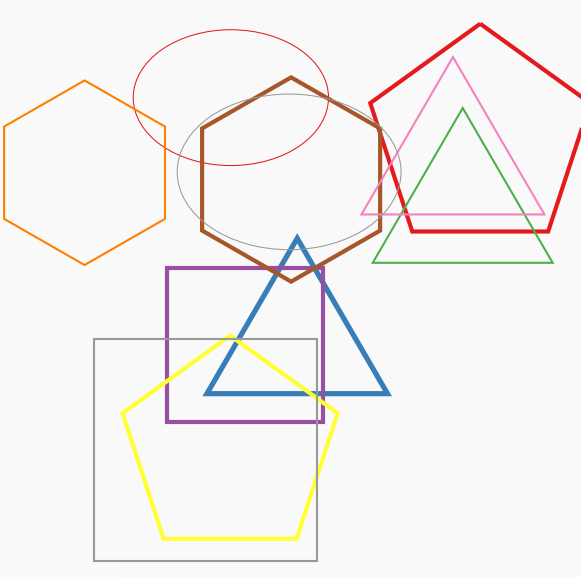[{"shape": "pentagon", "thickness": 2, "radius": 0.99, "center": [0.826, 0.759]}, {"shape": "oval", "thickness": 0.5, "radius": 0.84, "center": [0.397, 0.83]}, {"shape": "triangle", "thickness": 2.5, "radius": 0.9, "center": [0.511, 0.407]}, {"shape": "triangle", "thickness": 1, "radius": 0.89, "center": [0.796, 0.633]}, {"shape": "square", "thickness": 2, "radius": 0.67, "center": [0.422, 0.402]}, {"shape": "hexagon", "thickness": 1, "radius": 0.8, "center": [0.145, 0.7]}, {"shape": "pentagon", "thickness": 2, "radius": 0.97, "center": [0.396, 0.223]}, {"shape": "hexagon", "thickness": 2, "radius": 0.88, "center": [0.501, 0.688]}, {"shape": "triangle", "thickness": 1, "radius": 0.91, "center": [0.779, 0.719]}, {"shape": "oval", "thickness": 0.5, "radius": 0.96, "center": [0.497, 0.702]}, {"shape": "square", "thickness": 1, "radius": 0.96, "center": [0.353, 0.221]}]